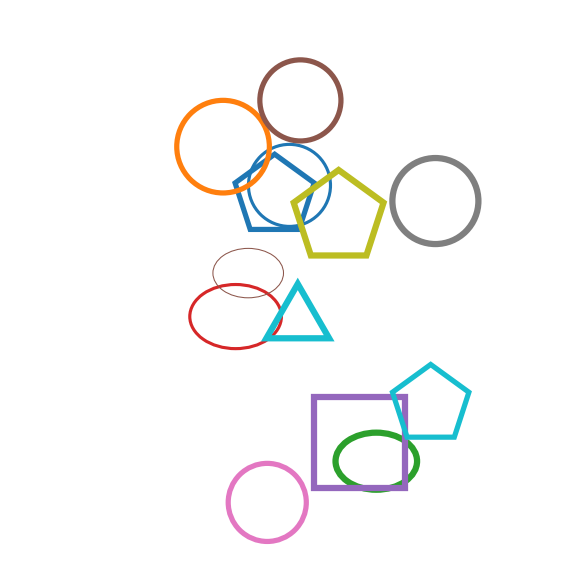[{"shape": "circle", "thickness": 1.5, "radius": 0.36, "center": [0.501, 0.678]}, {"shape": "pentagon", "thickness": 2.5, "radius": 0.36, "center": [0.476, 0.66]}, {"shape": "circle", "thickness": 2.5, "radius": 0.4, "center": [0.386, 0.745]}, {"shape": "oval", "thickness": 3, "radius": 0.35, "center": [0.652, 0.201]}, {"shape": "oval", "thickness": 1.5, "radius": 0.4, "center": [0.408, 0.451]}, {"shape": "square", "thickness": 3, "radius": 0.39, "center": [0.622, 0.234]}, {"shape": "circle", "thickness": 2.5, "radius": 0.35, "center": [0.52, 0.825]}, {"shape": "oval", "thickness": 0.5, "radius": 0.31, "center": [0.43, 0.526]}, {"shape": "circle", "thickness": 2.5, "radius": 0.34, "center": [0.463, 0.129]}, {"shape": "circle", "thickness": 3, "radius": 0.37, "center": [0.754, 0.651]}, {"shape": "pentagon", "thickness": 3, "radius": 0.41, "center": [0.586, 0.623]}, {"shape": "triangle", "thickness": 3, "radius": 0.31, "center": [0.516, 0.445]}, {"shape": "pentagon", "thickness": 2.5, "radius": 0.35, "center": [0.746, 0.298]}]